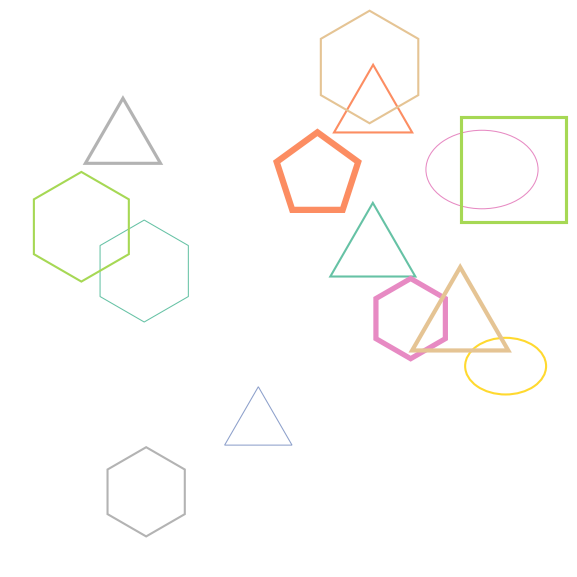[{"shape": "triangle", "thickness": 1, "radius": 0.42, "center": [0.646, 0.563]}, {"shape": "hexagon", "thickness": 0.5, "radius": 0.44, "center": [0.25, 0.53]}, {"shape": "pentagon", "thickness": 3, "radius": 0.37, "center": [0.55, 0.696]}, {"shape": "triangle", "thickness": 1, "radius": 0.39, "center": [0.646, 0.809]}, {"shape": "triangle", "thickness": 0.5, "radius": 0.34, "center": [0.447, 0.262]}, {"shape": "hexagon", "thickness": 2.5, "radius": 0.35, "center": [0.711, 0.447]}, {"shape": "oval", "thickness": 0.5, "radius": 0.49, "center": [0.835, 0.706]}, {"shape": "square", "thickness": 1.5, "radius": 0.45, "center": [0.89, 0.706]}, {"shape": "hexagon", "thickness": 1, "radius": 0.47, "center": [0.141, 0.606]}, {"shape": "oval", "thickness": 1, "radius": 0.35, "center": [0.876, 0.365]}, {"shape": "hexagon", "thickness": 1, "radius": 0.49, "center": [0.64, 0.883]}, {"shape": "triangle", "thickness": 2, "radius": 0.48, "center": [0.797, 0.44]}, {"shape": "triangle", "thickness": 1.5, "radius": 0.38, "center": [0.213, 0.754]}, {"shape": "hexagon", "thickness": 1, "radius": 0.39, "center": [0.253, 0.148]}]